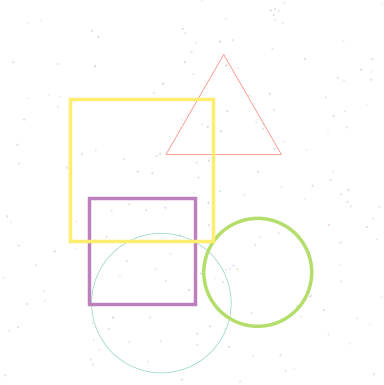[{"shape": "circle", "thickness": 0.5, "radius": 0.91, "center": [0.419, 0.213]}, {"shape": "triangle", "thickness": 0.5, "radius": 0.87, "center": [0.581, 0.685]}, {"shape": "circle", "thickness": 2.5, "radius": 0.7, "center": [0.67, 0.293]}, {"shape": "square", "thickness": 2.5, "radius": 0.69, "center": [0.369, 0.349]}, {"shape": "square", "thickness": 2.5, "radius": 0.92, "center": [0.368, 0.559]}]